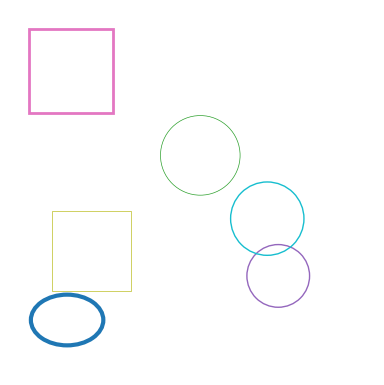[{"shape": "oval", "thickness": 3, "radius": 0.47, "center": [0.174, 0.169]}, {"shape": "circle", "thickness": 0.5, "radius": 0.52, "center": [0.52, 0.596]}, {"shape": "circle", "thickness": 1, "radius": 0.41, "center": [0.723, 0.283]}, {"shape": "square", "thickness": 2, "radius": 0.55, "center": [0.184, 0.815]}, {"shape": "square", "thickness": 0.5, "radius": 0.52, "center": [0.238, 0.348]}, {"shape": "circle", "thickness": 1, "radius": 0.48, "center": [0.694, 0.432]}]